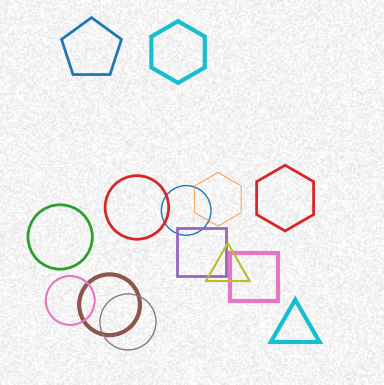[{"shape": "pentagon", "thickness": 2, "radius": 0.41, "center": [0.238, 0.873]}, {"shape": "circle", "thickness": 1, "radius": 0.32, "center": [0.484, 0.454]}, {"shape": "hexagon", "thickness": 0.5, "radius": 0.35, "center": [0.566, 0.482]}, {"shape": "circle", "thickness": 2, "radius": 0.42, "center": [0.156, 0.384]}, {"shape": "circle", "thickness": 2, "radius": 0.41, "center": [0.356, 0.461]}, {"shape": "hexagon", "thickness": 2, "radius": 0.43, "center": [0.741, 0.485]}, {"shape": "square", "thickness": 2, "radius": 0.32, "center": [0.524, 0.345]}, {"shape": "circle", "thickness": 3, "radius": 0.39, "center": [0.285, 0.208]}, {"shape": "circle", "thickness": 1.5, "radius": 0.32, "center": [0.182, 0.22]}, {"shape": "square", "thickness": 3, "radius": 0.31, "center": [0.659, 0.281]}, {"shape": "circle", "thickness": 1, "radius": 0.36, "center": [0.332, 0.164]}, {"shape": "triangle", "thickness": 1.5, "radius": 0.33, "center": [0.592, 0.303]}, {"shape": "triangle", "thickness": 3, "radius": 0.37, "center": [0.767, 0.148]}, {"shape": "hexagon", "thickness": 3, "radius": 0.4, "center": [0.463, 0.865]}]